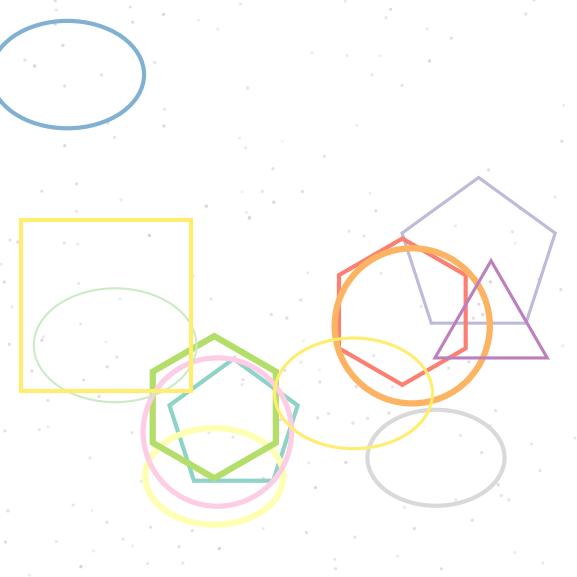[{"shape": "pentagon", "thickness": 2, "radius": 0.58, "center": [0.404, 0.261]}, {"shape": "oval", "thickness": 3, "radius": 0.6, "center": [0.371, 0.174]}, {"shape": "pentagon", "thickness": 1.5, "radius": 0.7, "center": [0.829, 0.552]}, {"shape": "hexagon", "thickness": 2, "radius": 0.63, "center": [0.697, 0.459]}, {"shape": "oval", "thickness": 2, "radius": 0.66, "center": [0.117, 0.87]}, {"shape": "circle", "thickness": 3, "radius": 0.67, "center": [0.714, 0.435]}, {"shape": "hexagon", "thickness": 3, "radius": 0.62, "center": [0.371, 0.294]}, {"shape": "circle", "thickness": 2.5, "radius": 0.64, "center": [0.376, 0.251]}, {"shape": "oval", "thickness": 2, "radius": 0.59, "center": [0.755, 0.206]}, {"shape": "triangle", "thickness": 1.5, "radius": 0.56, "center": [0.85, 0.435]}, {"shape": "oval", "thickness": 1, "radius": 0.7, "center": [0.199, 0.401]}, {"shape": "oval", "thickness": 1.5, "radius": 0.68, "center": [0.612, 0.318]}, {"shape": "square", "thickness": 2, "radius": 0.74, "center": [0.184, 0.47]}]